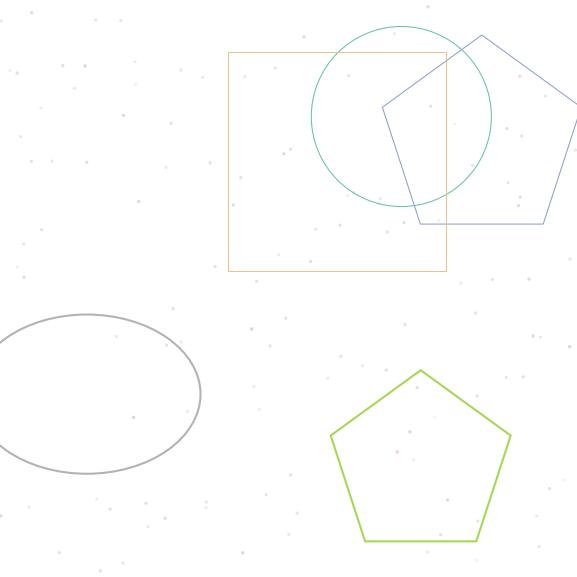[{"shape": "circle", "thickness": 0.5, "radius": 0.78, "center": [0.695, 0.797]}, {"shape": "pentagon", "thickness": 0.5, "radius": 0.9, "center": [0.834, 0.758]}, {"shape": "pentagon", "thickness": 1, "radius": 0.82, "center": [0.728, 0.194]}, {"shape": "square", "thickness": 0.5, "radius": 0.95, "center": [0.583, 0.719]}, {"shape": "oval", "thickness": 1, "radius": 0.98, "center": [0.15, 0.317]}]